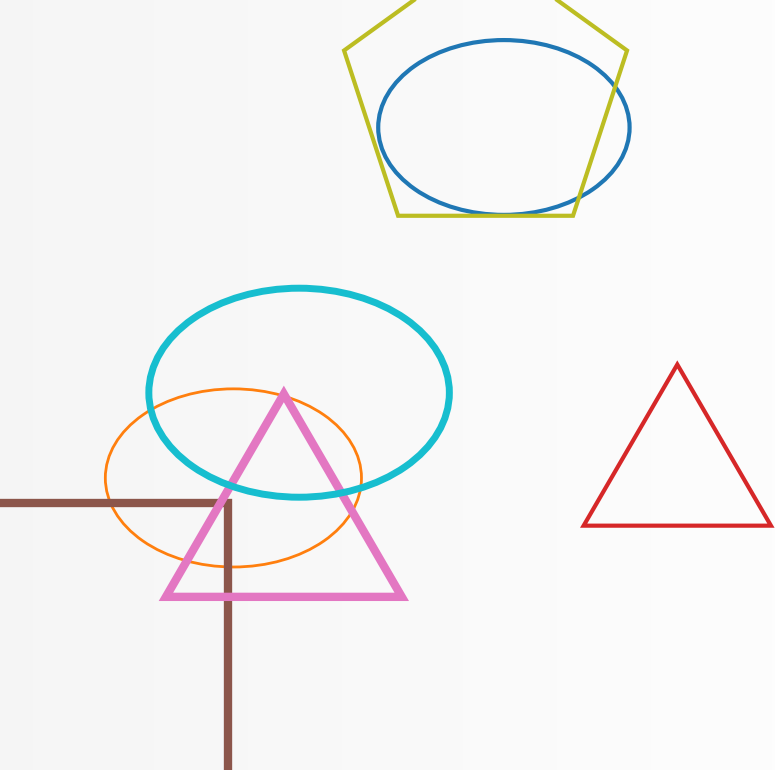[{"shape": "oval", "thickness": 1.5, "radius": 0.81, "center": [0.65, 0.834]}, {"shape": "oval", "thickness": 1, "radius": 0.83, "center": [0.301, 0.379]}, {"shape": "triangle", "thickness": 1.5, "radius": 0.7, "center": [0.874, 0.387]}, {"shape": "square", "thickness": 3, "radius": 0.9, "center": [0.114, 0.166]}, {"shape": "triangle", "thickness": 3, "radius": 0.88, "center": [0.366, 0.313]}, {"shape": "pentagon", "thickness": 1.5, "radius": 0.96, "center": [0.627, 0.875]}, {"shape": "oval", "thickness": 2.5, "radius": 0.97, "center": [0.386, 0.49]}]